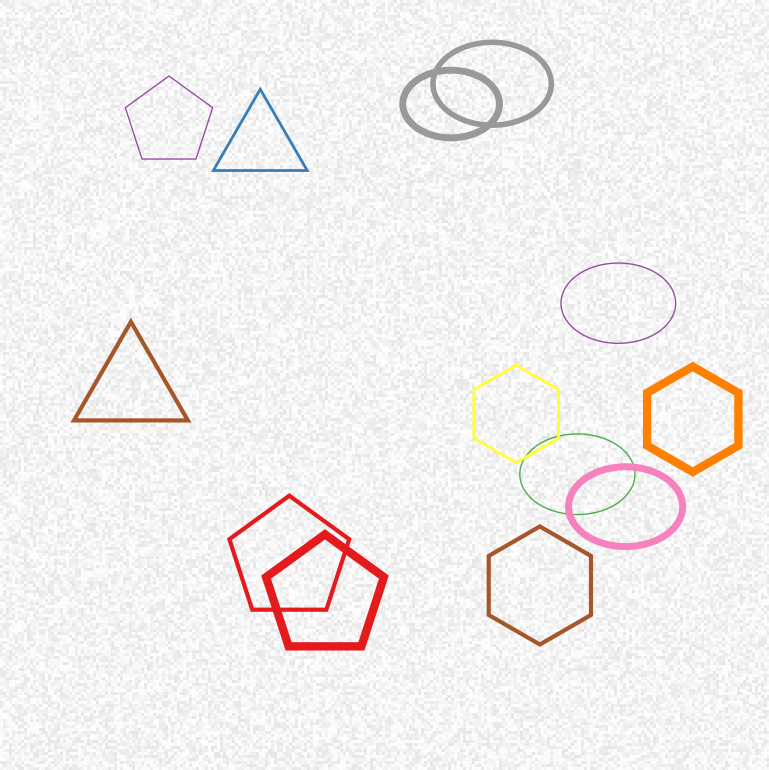[{"shape": "pentagon", "thickness": 1.5, "radius": 0.41, "center": [0.376, 0.274]}, {"shape": "pentagon", "thickness": 3, "radius": 0.4, "center": [0.422, 0.226]}, {"shape": "triangle", "thickness": 1, "radius": 0.35, "center": [0.338, 0.814]}, {"shape": "oval", "thickness": 0.5, "radius": 0.37, "center": [0.75, 0.384]}, {"shape": "oval", "thickness": 0.5, "radius": 0.37, "center": [0.803, 0.606]}, {"shape": "pentagon", "thickness": 0.5, "radius": 0.3, "center": [0.219, 0.842]}, {"shape": "hexagon", "thickness": 3, "radius": 0.34, "center": [0.9, 0.456]}, {"shape": "hexagon", "thickness": 1, "radius": 0.32, "center": [0.67, 0.462]}, {"shape": "triangle", "thickness": 1.5, "radius": 0.43, "center": [0.17, 0.497]}, {"shape": "hexagon", "thickness": 1.5, "radius": 0.38, "center": [0.701, 0.24]}, {"shape": "oval", "thickness": 2.5, "radius": 0.37, "center": [0.812, 0.342]}, {"shape": "oval", "thickness": 2.5, "radius": 0.31, "center": [0.586, 0.865]}, {"shape": "oval", "thickness": 2, "radius": 0.38, "center": [0.639, 0.891]}]